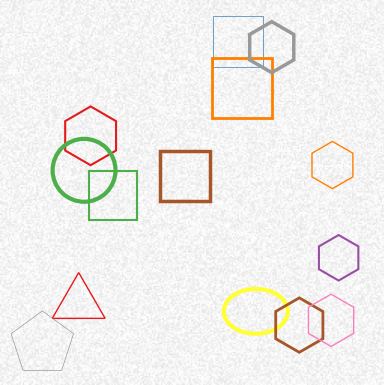[{"shape": "hexagon", "thickness": 1.5, "radius": 0.38, "center": [0.235, 0.647]}, {"shape": "triangle", "thickness": 1, "radius": 0.4, "center": [0.204, 0.213]}, {"shape": "square", "thickness": 0.5, "radius": 0.33, "center": [0.618, 0.892]}, {"shape": "circle", "thickness": 3, "radius": 0.41, "center": [0.218, 0.558]}, {"shape": "square", "thickness": 1.5, "radius": 0.31, "center": [0.294, 0.493]}, {"shape": "hexagon", "thickness": 1.5, "radius": 0.3, "center": [0.88, 0.33]}, {"shape": "hexagon", "thickness": 1, "radius": 0.31, "center": [0.863, 0.571]}, {"shape": "square", "thickness": 2, "radius": 0.39, "center": [0.628, 0.772]}, {"shape": "oval", "thickness": 3, "radius": 0.42, "center": [0.664, 0.191]}, {"shape": "square", "thickness": 2.5, "radius": 0.33, "center": [0.48, 0.542]}, {"shape": "hexagon", "thickness": 2, "radius": 0.35, "center": [0.777, 0.156]}, {"shape": "hexagon", "thickness": 1, "radius": 0.34, "center": [0.86, 0.168]}, {"shape": "hexagon", "thickness": 2.5, "radius": 0.33, "center": [0.706, 0.878]}, {"shape": "pentagon", "thickness": 0.5, "radius": 0.43, "center": [0.11, 0.107]}]